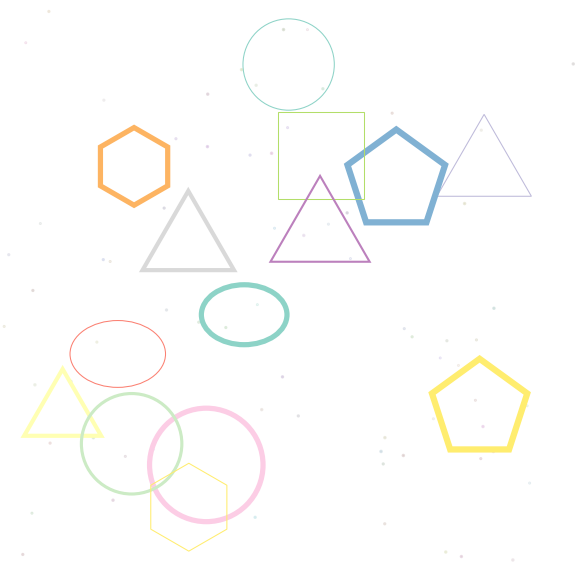[{"shape": "circle", "thickness": 0.5, "radius": 0.4, "center": [0.5, 0.887]}, {"shape": "oval", "thickness": 2.5, "radius": 0.37, "center": [0.423, 0.454]}, {"shape": "triangle", "thickness": 2, "radius": 0.39, "center": [0.108, 0.283]}, {"shape": "triangle", "thickness": 0.5, "radius": 0.47, "center": [0.838, 0.707]}, {"shape": "oval", "thickness": 0.5, "radius": 0.41, "center": [0.204, 0.386]}, {"shape": "pentagon", "thickness": 3, "radius": 0.44, "center": [0.686, 0.686]}, {"shape": "hexagon", "thickness": 2.5, "radius": 0.34, "center": [0.232, 0.711]}, {"shape": "square", "thickness": 0.5, "radius": 0.37, "center": [0.556, 0.73]}, {"shape": "circle", "thickness": 2.5, "radius": 0.49, "center": [0.357, 0.194]}, {"shape": "triangle", "thickness": 2, "radius": 0.46, "center": [0.326, 0.577]}, {"shape": "triangle", "thickness": 1, "radius": 0.5, "center": [0.554, 0.595]}, {"shape": "circle", "thickness": 1.5, "radius": 0.43, "center": [0.228, 0.231]}, {"shape": "pentagon", "thickness": 3, "radius": 0.43, "center": [0.83, 0.291]}, {"shape": "hexagon", "thickness": 0.5, "radius": 0.38, "center": [0.327, 0.121]}]